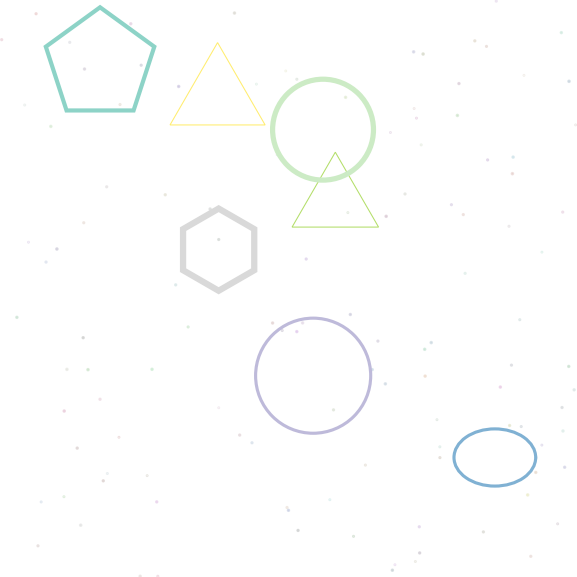[{"shape": "pentagon", "thickness": 2, "radius": 0.49, "center": [0.173, 0.888]}, {"shape": "circle", "thickness": 1.5, "radius": 0.5, "center": [0.542, 0.349]}, {"shape": "oval", "thickness": 1.5, "radius": 0.35, "center": [0.857, 0.207]}, {"shape": "triangle", "thickness": 0.5, "radius": 0.43, "center": [0.581, 0.649]}, {"shape": "hexagon", "thickness": 3, "radius": 0.36, "center": [0.379, 0.567]}, {"shape": "circle", "thickness": 2.5, "radius": 0.44, "center": [0.559, 0.775]}, {"shape": "triangle", "thickness": 0.5, "radius": 0.48, "center": [0.377, 0.83]}]